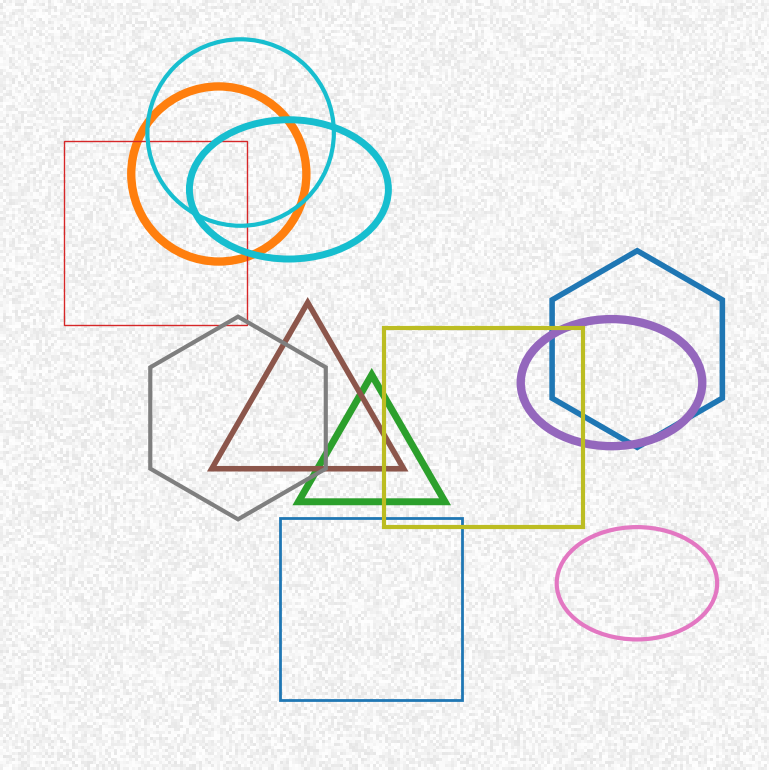[{"shape": "hexagon", "thickness": 2, "radius": 0.64, "center": [0.828, 0.547]}, {"shape": "square", "thickness": 1, "radius": 0.59, "center": [0.482, 0.209]}, {"shape": "circle", "thickness": 3, "radius": 0.57, "center": [0.284, 0.774]}, {"shape": "triangle", "thickness": 2.5, "radius": 0.55, "center": [0.483, 0.403]}, {"shape": "square", "thickness": 0.5, "radius": 0.59, "center": [0.201, 0.697]}, {"shape": "oval", "thickness": 3, "radius": 0.59, "center": [0.794, 0.503]}, {"shape": "triangle", "thickness": 2, "radius": 0.72, "center": [0.4, 0.463]}, {"shape": "oval", "thickness": 1.5, "radius": 0.52, "center": [0.827, 0.243]}, {"shape": "hexagon", "thickness": 1.5, "radius": 0.66, "center": [0.309, 0.457]}, {"shape": "square", "thickness": 1.5, "radius": 0.65, "center": [0.628, 0.445]}, {"shape": "circle", "thickness": 1.5, "radius": 0.61, "center": [0.313, 0.828]}, {"shape": "oval", "thickness": 2.5, "radius": 0.65, "center": [0.375, 0.754]}]